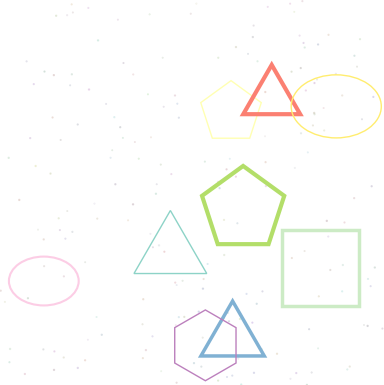[{"shape": "triangle", "thickness": 1, "radius": 0.55, "center": [0.443, 0.344]}, {"shape": "pentagon", "thickness": 1, "radius": 0.41, "center": [0.6, 0.708]}, {"shape": "triangle", "thickness": 3, "radius": 0.43, "center": [0.706, 0.746]}, {"shape": "triangle", "thickness": 2.5, "radius": 0.48, "center": [0.604, 0.123]}, {"shape": "pentagon", "thickness": 3, "radius": 0.56, "center": [0.632, 0.457]}, {"shape": "oval", "thickness": 1.5, "radius": 0.45, "center": [0.114, 0.27]}, {"shape": "hexagon", "thickness": 1, "radius": 0.46, "center": [0.533, 0.103]}, {"shape": "square", "thickness": 2.5, "radius": 0.5, "center": [0.833, 0.304]}, {"shape": "oval", "thickness": 1, "radius": 0.59, "center": [0.873, 0.724]}]